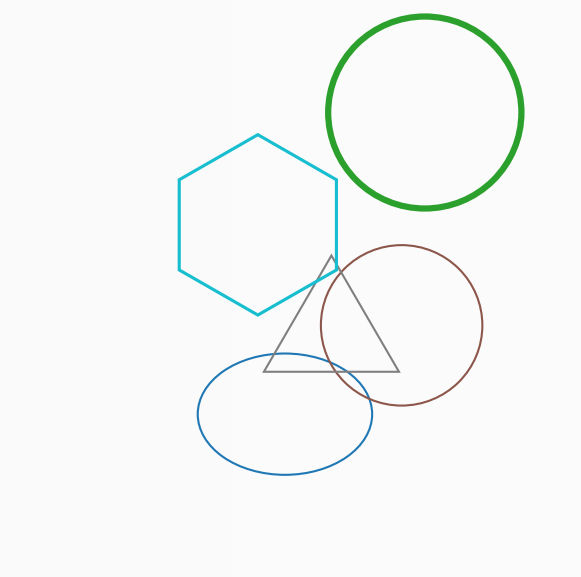[{"shape": "oval", "thickness": 1, "radius": 0.75, "center": [0.49, 0.282]}, {"shape": "circle", "thickness": 3, "radius": 0.83, "center": [0.731, 0.804]}, {"shape": "circle", "thickness": 1, "radius": 0.69, "center": [0.691, 0.436]}, {"shape": "triangle", "thickness": 1, "radius": 0.67, "center": [0.57, 0.422]}, {"shape": "hexagon", "thickness": 1.5, "radius": 0.78, "center": [0.444, 0.61]}]